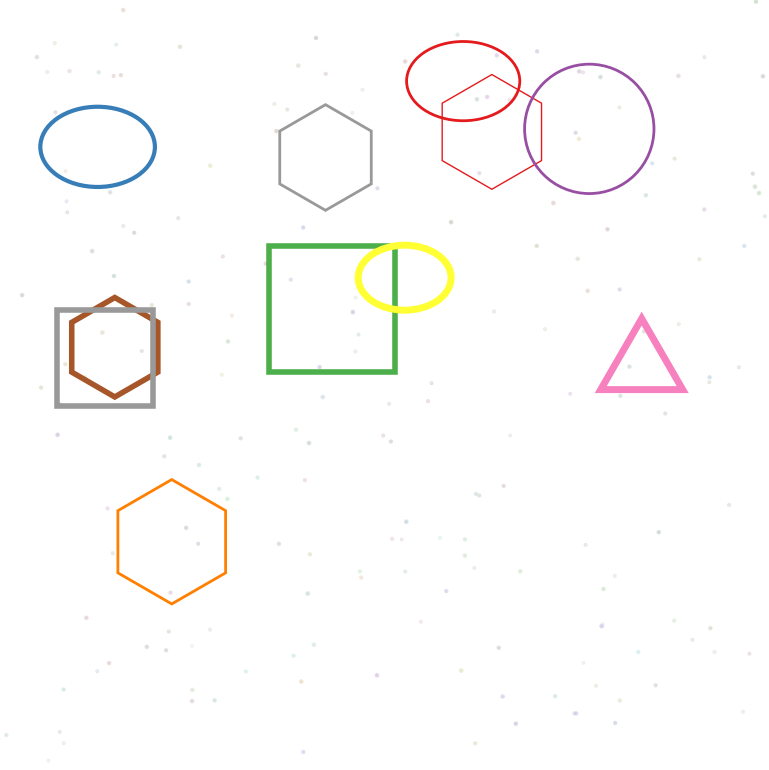[{"shape": "hexagon", "thickness": 0.5, "radius": 0.37, "center": [0.639, 0.829]}, {"shape": "oval", "thickness": 1, "radius": 0.37, "center": [0.602, 0.895]}, {"shape": "oval", "thickness": 1.5, "radius": 0.37, "center": [0.127, 0.809]}, {"shape": "square", "thickness": 2, "radius": 0.41, "center": [0.431, 0.599]}, {"shape": "circle", "thickness": 1, "radius": 0.42, "center": [0.765, 0.833]}, {"shape": "hexagon", "thickness": 1, "radius": 0.4, "center": [0.223, 0.296]}, {"shape": "oval", "thickness": 2.5, "radius": 0.3, "center": [0.526, 0.639]}, {"shape": "hexagon", "thickness": 2, "radius": 0.32, "center": [0.149, 0.549]}, {"shape": "triangle", "thickness": 2.5, "radius": 0.31, "center": [0.833, 0.525]}, {"shape": "hexagon", "thickness": 1, "radius": 0.34, "center": [0.423, 0.795]}, {"shape": "square", "thickness": 2, "radius": 0.31, "center": [0.136, 0.536]}]